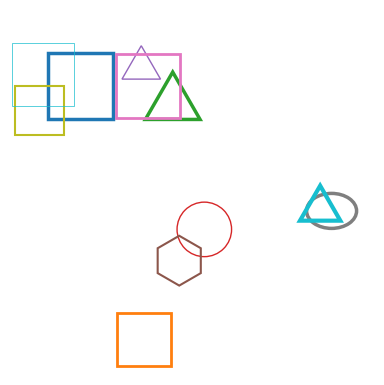[{"shape": "square", "thickness": 2.5, "radius": 0.42, "center": [0.209, 0.777]}, {"shape": "square", "thickness": 2, "radius": 0.35, "center": [0.374, 0.119]}, {"shape": "triangle", "thickness": 2.5, "radius": 0.41, "center": [0.449, 0.731]}, {"shape": "circle", "thickness": 1, "radius": 0.35, "center": [0.531, 0.404]}, {"shape": "triangle", "thickness": 1, "radius": 0.29, "center": [0.367, 0.823]}, {"shape": "hexagon", "thickness": 1.5, "radius": 0.32, "center": [0.466, 0.323]}, {"shape": "square", "thickness": 2, "radius": 0.42, "center": [0.385, 0.777]}, {"shape": "oval", "thickness": 2.5, "radius": 0.32, "center": [0.861, 0.452]}, {"shape": "square", "thickness": 1.5, "radius": 0.32, "center": [0.102, 0.712]}, {"shape": "triangle", "thickness": 3, "radius": 0.3, "center": [0.832, 0.457]}, {"shape": "square", "thickness": 0.5, "radius": 0.41, "center": [0.112, 0.806]}]